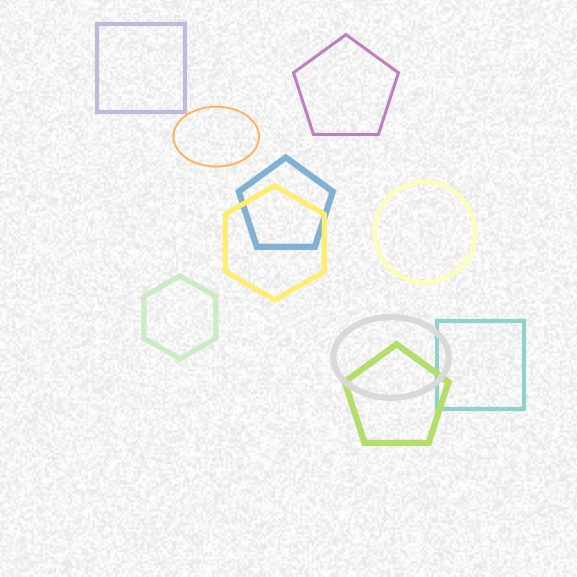[{"shape": "square", "thickness": 2, "radius": 0.38, "center": [0.832, 0.367]}, {"shape": "circle", "thickness": 2, "radius": 0.44, "center": [0.736, 0.597]}, {"shape": "square", "thickness": 2, "radius": 0.38, "center": [0.245, 0.881]}, {"shape": "pentagon", "thickness": 3, "radius": 0.43, "center": [0.495, 0.641]}, {"shape": "oval", "thickness": 1, "radius": 0.37, "center": [0.374, 0.763]}, {"shape": "pentagon", "thickness": 3, "radius": 0.47, "center": [0.687, 0.309]}, {"shape": "oval", "thickness": 3, "radius": 0.5, "center": [0.677, 0.38]}, {"shape": "pentagon", "thickness": 1.5, "radius": 0.48, "center": [0.599, 0.844]}, {"shape": "hexagon", "thickness": 2.5, "radius": 0.36, "center": [0.312, 0.45]}, {"shape": "hexagon", "thickness": 2.5, "radius": 0.49, "center": [0.476, 0.579]}]